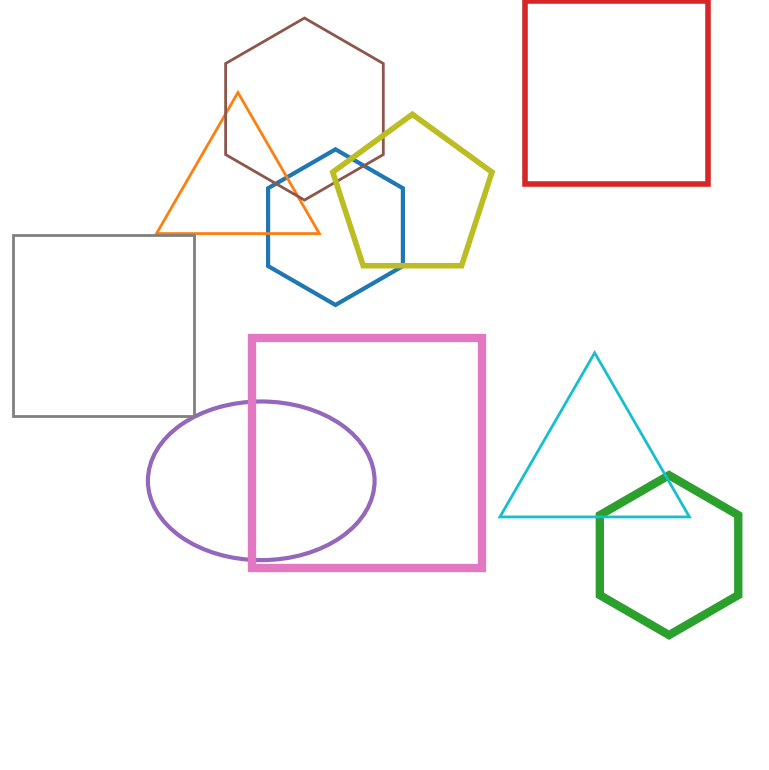[{"shape": "hexagon", "thickness": 1.5, "radius": 0.51, "center": [0.436, 0.705]}, {"shape": "triangle", "thickness": 1, "radius": 0.61, "center": [0.309, 0.758]}, {"shape": "hexagon", "thickness": 3, "radius": 0.52, "center": [0.869, 0.279]}, {"shape": "square", "thickness": 2, "radius": 0.59, "center": [0.801, 0.88]}, {"shape": "oval", "thickness": 1.5, "radius": 0.74, "center": [0.339, 0.376]}, {"shape": "hexagon", "thickness": 1, "radius": 0.59, "center": [0.395, 0.858]}, {"shape": "square", "thickness": 3, "radius": 0.75, "center": [0.476, 0.412]}, {"shape": "square", "thickness": 1, "radius": 0.59, "center": [0.135, 0.578]}, {"shape": "pentagon", "thickness": 2, "radius": 0.54, "center": [0.536, 0.743]}, {"shape": "triangle", "thickness": 1, "radius": 0.71, "center": [0.772, 0.4]}]